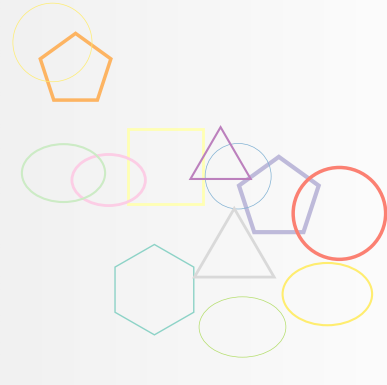[{"shape": "hexagon", "thickness": 1, "radius": 0.59, "center": [0.398, 0.248]}, {"shape": "square", "thickness": 2, "radius": 0.49, "center": [0.427, 0.567]}, {"shape": "pentagon", "thickness": 3, "radius": 0.54, "center": [0.72, 0.484]}, {"shape": "circle", "thickness": 2.5, "radius": 0.6, "center": [0.876, 0.446]}, {"shape": "circle", "thickness": 0.5, "radius": 0.43, "center": [0.615, 0.542]}, {"shape": "pentagon", "thickness": 2.5, "radius": 0.48, "center": [0.195, 0.818]}, {"shape": "oval", "thickness": 0.5, "radius": 0.56, "center": [0.626, 0.151]}, {"shape": "oval", "thickness": 2, "radius": 0.47, "center": [0.28, 0.532]}, {"shape": "triangle", "thickness": 2, "radius": 0.59, "center": [0.605, 0.34]}, {"shape": "triangle", "thickness": 1.5, "radius": 0.45, "center": [0.569, 0.58]}, {"shape": "oval", "thickness": 1.5, "radius": 0.54, "center": [0.164, 0.55]}, {"shape": "oval", "thickness": 1.5, "radius": 0.58, "center": [0.845, 0.236]}, {"shape": "circle", "thickness": 0.5, "radius": 0.51, "center": [0.135, 0.89]}]